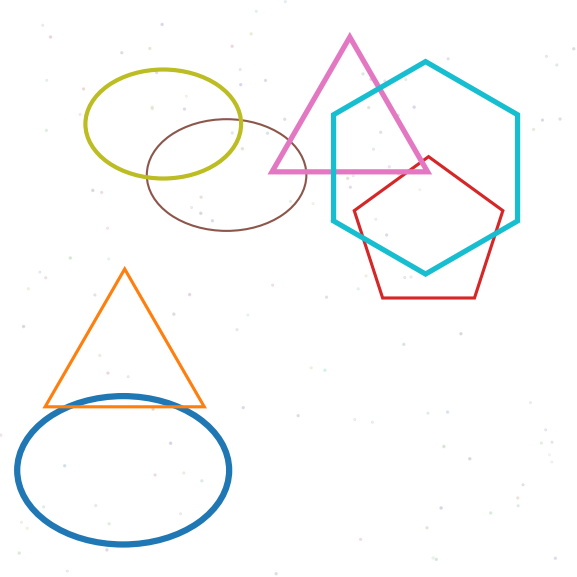[{"shape": "oval", "thickness": 3, "radius": 0.92, "center": [0.213, 0.185]}, {"shape": "triangle", "thickness": 1.5, "radius": 0.8, "center": [0.216, 0.374]}, {"shape": "pentagon", "thickness": 1.5, "radius": 0.68, "center": [0.742, 0.593]}, {"shape": "oval", "thickness": 1, "radius": 0.69, "center": [0.392, 0.696]}, {"shape": "triangle", "thickness": 2.5, "radius": 0.78, "center": [0.606, 0.779]}, {"shape": "oval", "thickness": 2, "radius": 0.67, "center": [0.283, 0.784]}, {"shape": "hexagon", "thickness": 2.5, "radius": 0.92, "center": [0.737, 0.709]}]